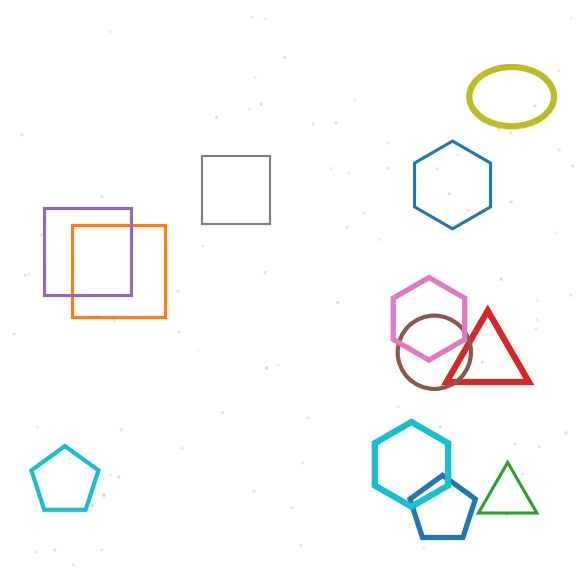[{"shape": "hexagon", "thickness": 1.5, "radius": 0.38, "center": [0.784, 0.679]}, {"shape": "pentagon", "thickness": 2.5, "radius": 0.3, "center": [0.766, 0.117]}, {"shape": "square", "thickness": 1.5, "radius": 0.4, "center": [0.205, 0.53]}, {"shape": "triangle", "thickness": 1.5, "radius": 0.29, "center": [0.879, 0.14]}, {"shape": "triangle", "thickness": 3, "radius": 0.41, "center": [0.845, 0.379]}, {"shape": "square", "thickness": 1.5, "radius": 0.38, "center": [0.152, 0.563]}, {"shape": "circle", "thickness": 2, "radius": 0.32, "center": [0.752, 0.389]}, {"shape": "hexagon", "thickness": 2.5, "radius": 0.36, "center": [0.743, 0.447]}, {"shape": "square", "thickness": 1, "radius": 0.29, "center": [0.409, 0.67]}, {"shape": "oval", "thickness": 3, "radius": 0.37, "center": [0.886, 0.832]}, {"shape": "pentagon", "thickness": 2, "radius": 0.31, "center": [0.112, 0.166]}, {"shape": "hexagon", "thickness": 3, "radius": 0.37, "center": [0.712, 0.195]}]